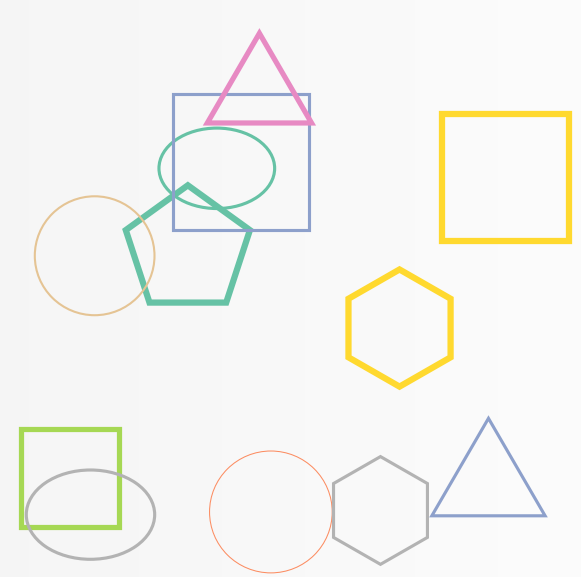[{"shape": "pentagon", "thickness": 3, "radius": 0.56, "center": [0.323, 0.566]}, {"shape": "oval", "thickness": 1.5, "radius": 0.5, "center": [0.373, 0.708]}, {"shape": "circle", "thickness": 0.5, "radius": 0.53, "center": [0.466, 0.113]}, {"shape": "triangle", "thickness": 1.5, "radius": 0.56, "center": [0.84, 0.162]}, {"shape": "square", "thickness": 1.5, "radius": 0.59, "center": [0.414, 0.719]}, {"shape": "triangle", "thickness": 2.5, "radius": 0.52, "center": [0.446, 0.838]}, {"shape": "square", "thickness": 2.5, "radius": 0.42, "center": [0.121, 0.172]}, {"shape": "hexagon", "thickness": 3, "radius": 0.51, "center": [0.687, 0.431]}, {"shape": "square", "thickness": 3, "radius": 0.55, "center": [0.87, 0.692]}, {"shape": "circle", "thickness": 1, "radius": 0.51, "center": [0.163, 0.556]}, {"shape": "oval", "thickness": 1.5, "radius": 0.55, "center": [0.156, 0.108]}, {"shape": "hexagon", "thickness": 1.5, "radius": 0.47, "center": [0.655, 0.115]}]